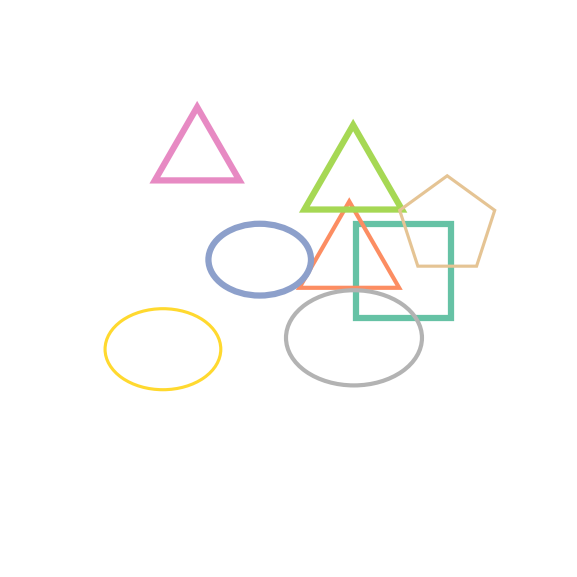[{"shape": "square", "thickness": 3, "radius": 0.41, "center": [0.699, 0.53]}, {"shape": "triangle", "thickness": 2, "radius": 0.5, "center": [0.605, 0.551]}, {"shape": "oval", "thickness": 3, "radius": 0.44, "center": [0.45, 0.55]}, {"shape": "triangle", "thickness": 3, "radius": 0.42, "center": [0.341, 0.729]}, {"shape": "triangle", "thickness": 3, "radius": 0.49, "center": [0.612, 0.685]}, {"shape": "oval", "thickness": 1.5, "radius": 0.5, "center": [0.282, 0.394]}, {"shape": "pentagon", "thickness": 1.5, "radius": 0.43, "center": [0.774, 0.608]}, {"shape": "oval", "thickness": 2, "radius": 0.59, "center": [0.613, 0.414]}]